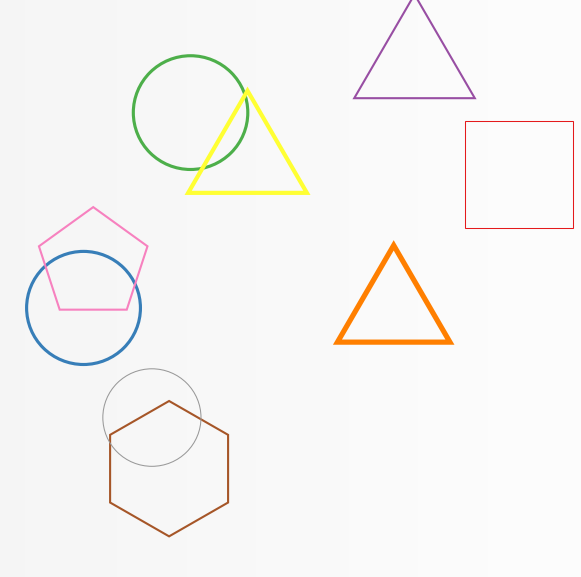[{"shape": "square", "thickness": 0.5, "radius": 0.47, "center": [0.893, 0.697]}, {"shape": "circle", "thickness": 1.5, "radius": 0.49, "center": [0.144, 0.466]}, {"shape": "circle", "thickness": 1.5, "radius": 0.49, "center": [0.328, 0.804]}, {"shape": "triangle", "thickness": 1, "radius": 0.6, "center": [0.713, 0.889]}, {"shape": "triangle", "thickness": 2.5, "radius": 0.56, "center": [0.677, 0.463]}, {"shape": "triangle", "thickness": 2, "radius": 0.59, "center": [0.426, 0.724]}, {"shape": "hexagon", "thickness": 1, "radius": 0.59, "center": [0.291, 0.188]}, {"shape": "pentagon", "thickness": 1, "radius": 0.49, "center": [0.16, 0.542]}, {"shape": "circle", "thickness": 0.5, "radius": 0.42, "center": [0.261, 0.276]}]